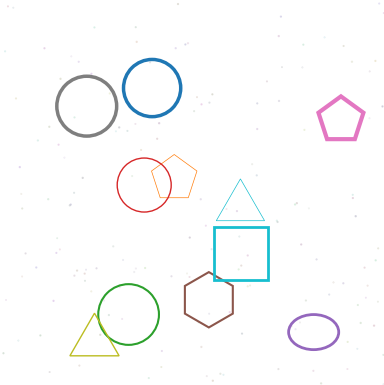[{"shape": "circle", "thickness": 2.5, "radius": 0.37, "center": [0.395, 0.771]}, {"shape": "pentagon", "thickness": 0.5, "radius": 0.31, "center": [0.453, 0.537]}, {"shape": "circle", "thickness": 1.5, "radius": 0.39, "center": [0.334, 0.183]}, {"shape": "circle", "thickness": 1, "radius": 0.35, "center": [0.375, 0.519]}, {"shape": "oval", "thickness": 2, "radius": 0.33, "center": [0.815, 0.137]}, {"shape": "hexagon", "thickness": 1.5, "radius": 0.36, "center": [0.542, 0.221]}, {"shape": "pentagon", "thickness": 3, "radius": 0.31, "center": [0.886, 0.688]}, {"shape": "circle", "thickness": 2.5, "radius": 0.39, "center": [0.225, 0.724]}, {"shape": "triangle", "thickness": 1, "radius": 0.37, "center": [0.245, 0.113]}, {"shape": "square", "thickness": 2, "radius": 0.35, "center": [0.625, 0.341]}, {"shape": "triangle", "thickness": 0.5, "radius": 0.36, "center": [0.624, 0.463]}]